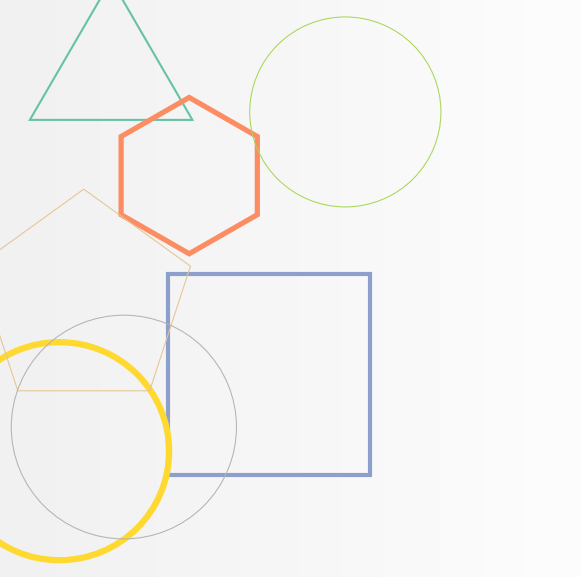[{"shape": "triangle", "thickness": 1, "radius": 0.81, "center": [0.191, 0.872]}, {"shape": "hexagon", "thickness": 2.5, "radius": 0.68, "center": [0.326, 0.695]}, {"shape": "square", "thickness": 2, "radius": 0.87, "center": [0.463, 0.35]}, {"shape": "circle", "thickness": 0.5, "radius": 0.82, "center": [0.594, 0.805]}, {"shape": "circle", "thickness": 3, "radius": 0.94, "center": [0.102, 0.218]}, {"shape": "pentagon", "thickness": 0.5, "radius": 0.97, "center": [0.144, 0.479]}, {"shape": "circle", "thickness": 0.5, "radius": 0.97, "center": [0.213, 0.26]}]